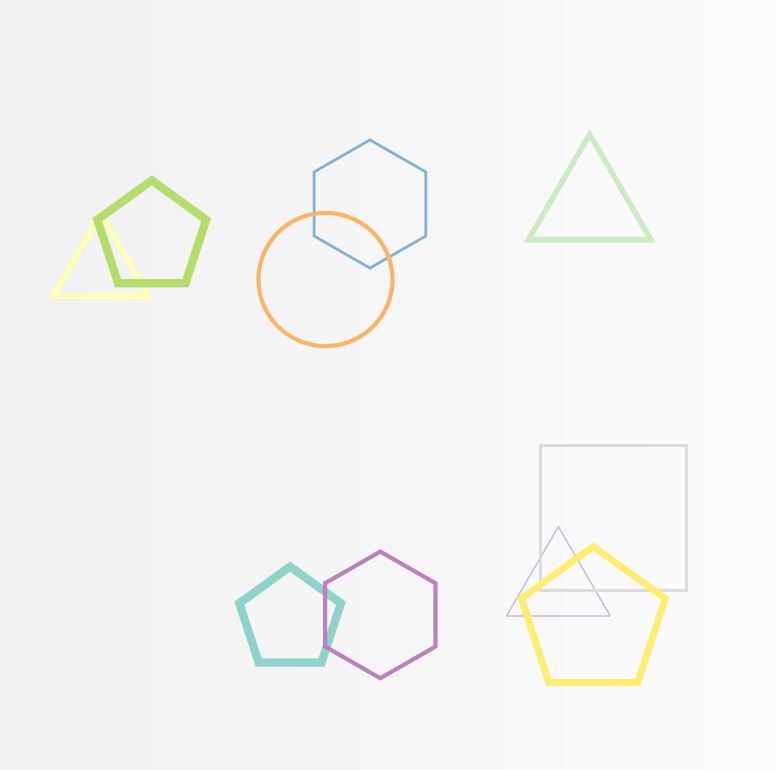[{"shape": "pentagon", "thickness": 3, "radius": 0.34, "center": [0.374, 0.195]}, {"shape": "triangle", "thickness": 2, "radius": 0.36, "center": [0.13, 0.651]}, {"shape": "triangle", "thickness": 0.5, "radius": 0.39, "center": [0.72, 0.239]}, {"shape": "hexagon", "thickness": 1, "radius": 0.42, "center": [0.477, 0.735]}, {"shape": "circle", "thickness": 1.5, "radius": 0.43, "center": [0.42, 0.637]}, {"shape": "pentagon", "thickness": 3, "radius": 0.37, "center": [0.196, 0.692]}, {"shape": "square", "thickness": 1, "radius": 0.47, "center": [0.791, 0.328]}, {"shape": "hexagon", "thickness": 1.5, "radius": 0.41, "center": [0.491, 0.201]}, {"shape": "triangle", "thickness": 2, "radius": 0.46, "center": [0.761, 0.734]}, {"shape": "pentagon", "thickness": 2.5, "radius": 0.49, "center": [0.766, 0.193]}]